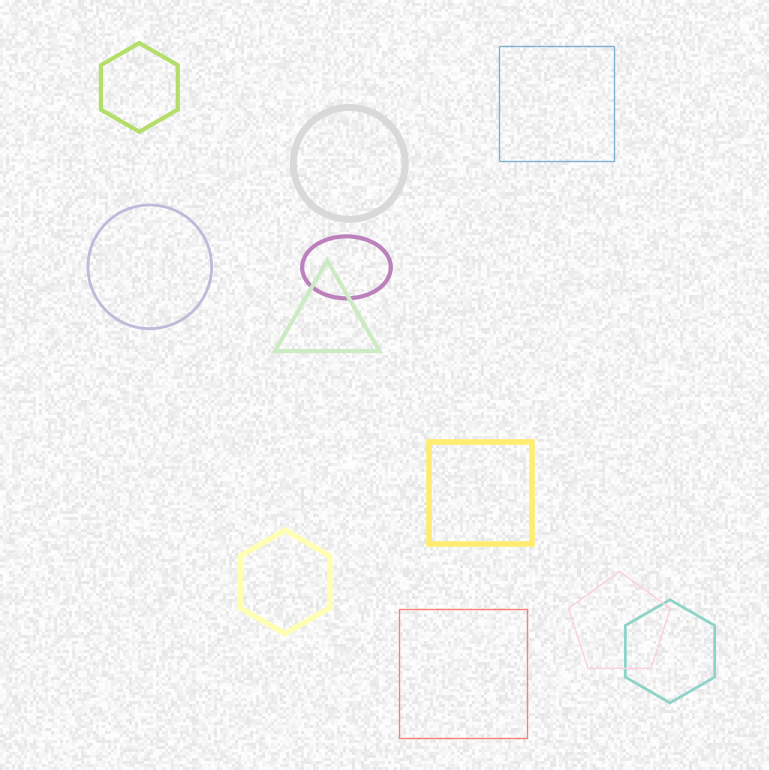[{"shape": "hexagon", "thickness": 1, "radius": 0.33, "center": [0.87, 0.154]}, {"shape": "hexagon", "thickness": 2, "radius": 0.34, "center": [0.37, 0.244]}, {"shape": "circle", "thickness": 1, "radius": 0.4, "center": [0.195, 0.653]}, {"shape": "square", "thickness": 0.5, "radius": 0.42, "center": [0.601, 0.126]}, {"shape": "square", "thickness": 0.5, "radius": 0.37, "center": [0.723, 0.866]}, {"shape": "hexagon", "thickness": 1.5, "radius": 0.29, "center": [0.181, 0.887]}, {"shape": "pentagon", "thickness": 0.5, "radius": 0.35, "center": [0.805, 0.188]}, {"shape": "circle", "thickness": 2.5, "radius": 0.36, "center": [0.454, 0.788]}, {"shape": "oval", "thickness": 1.5, "radius": 0.29, "center": [0.45, 0.653]}, {"shape": "triangle", "thickness": 1.5, "radius": 0.39, "center": [0.425, 0.583]}, {"shape": "square", "thickness": 2, "radius": 0.33, "center": [0.624, 0.36]}]